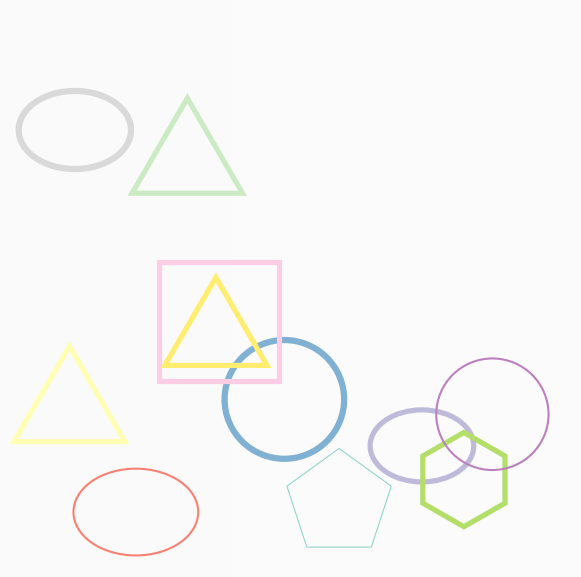[{"shape": "pentagon", "thickness": 0.5, "radius": 0.47, "center": [0.583, 0.128]}, {"shape": "triangle", "thickness": 2.5, "radius": 0.55, "center": [0.12, 0.289]}, {"shape": "oval", "thickness": 2.5, "radius": 0.45, "center": [0.726, 0.227]}, {"shape": "oval", "thickness": 1, "radius": 0.54, "center": [0.234, 0.112]}, {"shape": "circle", "thickness": 3, "radius": 0.51, "center": [0.489, 0.308]}, {"shape": "hexagon", "thickness": 2.5, "radius": 0.41, "center": [0.798, 0.169]}, {"shape": "square", "thickness": 2.5, "radius": 0.52, "center": [0.377, 0.443]}, {"shape": "oval", "thickness": 3, "radius": 0.48, "center": [0.129, 0.774]}, {"shape": "circle", "thickness": 1, "radius": 0.48, "center": [0.847, 0.282]}, {"shape": "triangle", "thickness": 2.5, "radius": 0.55, "center": [0.322, 0.719]}, {"shape": "triangle", "thickness": 2.5, "radius": 0.51, "center": [0.371, 0.417]}]